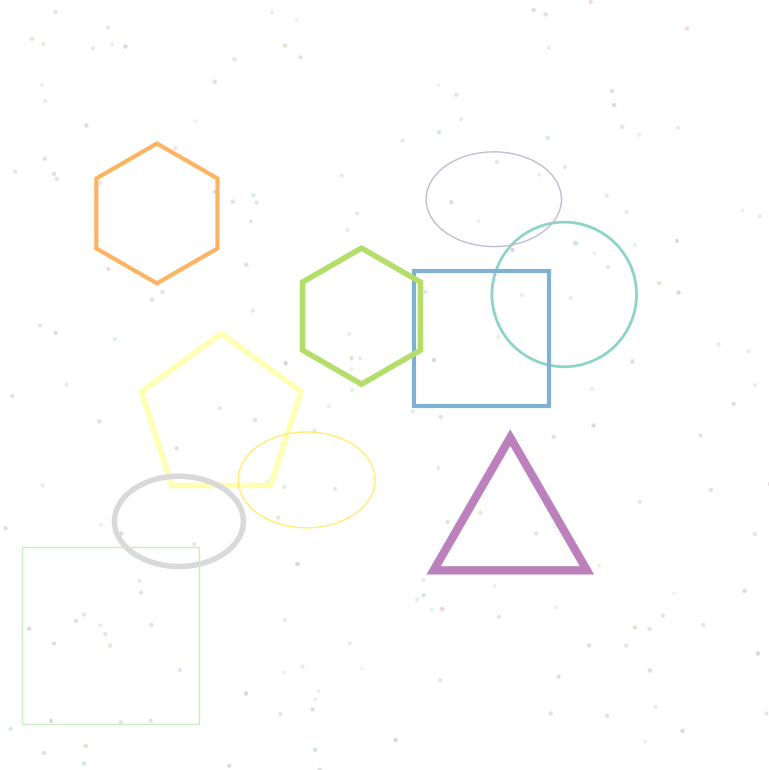[{"shape": "circle", "thickness": 1, "radius": 0.47, "center": [0.733, 0.618]}, {"shape": "pentagon", "thickness": 2, "radius": 0.55, "center": [0.287, 0.458]}, {"shape": "oval", "thickness": 0.5, "radius": 0.44, "center": [0.641, 0.741]}, {"shape": "square", "thickness": 1.5, "radius": 0.44, "center": [0.626, 0.56]}, {"shape": "hexagon", "thickness": 1.5, "radius": 0.45, "center": [0.204, 0.723]}, {"shape": "hexagon", "thickness": 2, "radius": 0.44, "center": [0.469, 0.589]}, {"shape": "oval", "thickness": 2, "radius": 0.42, "center": [0.232, 0.323]}, {"shape": "triangle", "thickness": 3, "radius": 0.57, "center": [0.663, 0.317]}, {"shape": "square", "thickness": 0.5, "radius": 0.58, "center": [0.143, 0.174]}, {"shape": "oval", "thickness": 0.5, "radius": 0.44, "center": [0.398, 0.377]}]